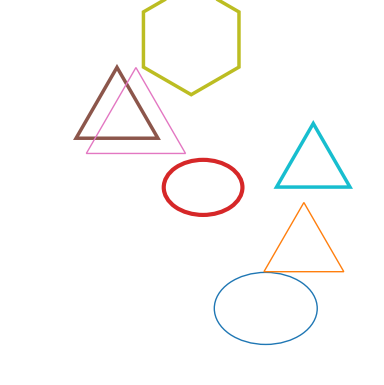[{"shape": "oval", "thickness": 1, "radius": 0.67, "center": [0.69, 0.199]}, {"shape": "triangle", "thickness": 1, "radius": 0.6, "center": [0.789, 0.354]}, {"shape": "oval", "thickness": 3, "radius": 0.51, "center": [0.528, 0.513]}, {"shape": "triangle", "thickness": 2.5, "radius": 0.61, "center": [0.304, 0.702]}, {"shape": "triangle", "thickness": 1, "radius": 0.74, "center": [0.353, 0.676]}, {"shape": "hexagon", "thickness": 2.5, "radius": 0.72, "center": [0.497, 0.897]}, {"shape": "triangle", "thickness": 2.5, "radius": 0.55, "center": [0.814, 0.569]}]